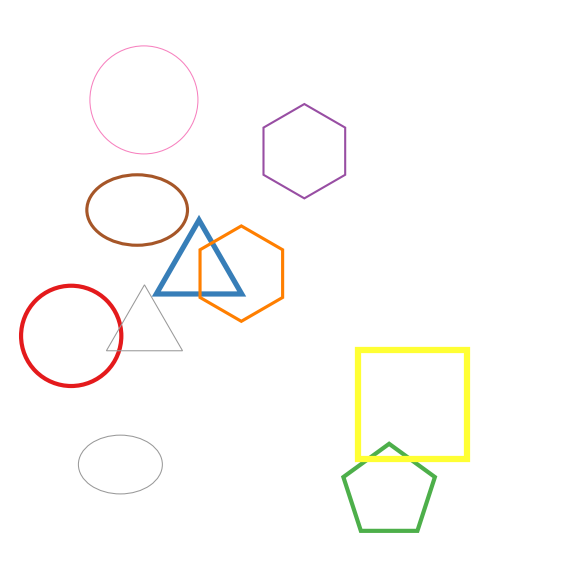[{"shape": "circle", "thickness": 2, "radius": 0.43, "center": [0.123, 0.418]}, {"shape": "triangle", "thickness": 2.5, "radius": 0.43, "center": [0.345, 0.533]}, {"shape": "pentagon", "thickness": 2, "radius": 0.42, "center": [0.674, 0.147]}, {"shape": "hexagon", "thickness": 1, "radius": 0.41, "center": [0.527, 0.737]}, {"shape": "hexagon", "thickness": 1.5, "radius": 0.41, "center": [0.418, 0.525]}, {"shape": "square", "thickness": 3, "radius": 0.47, "center": [0.715, 0.298]}, {"shape": "oval", "thickness": 1.5, "radius": 0.44, "center": [0.238, 0.635]}, {"shape": "circle", "thickness": 0.5, "radius": 0.47, "center": [0.249, 0.826]}, {"shape": "oval", "thickness": 0.5, "radius": 0.36, "center": [0.208, 0.195]}, {"shape": "triangle", "thickness": 0.5, "radius": 0.38, "center": [0.25, 0.43]}]